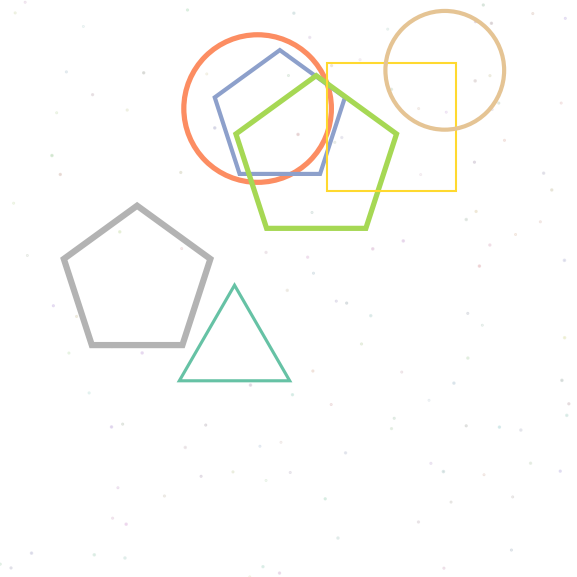[{"shape": "triangle", "thickness": 1.5, "radius": 0.55, "center": [0.406, 0.395]}, {"shape": "circle", "thickness": 2.5, "radius": 0.64, "center": [0.446, 0.811]}, {"shape": "pentagon", "thickness": 2, "radius": 0.59, "center": [0.485, 0.794]}, {"shape": "pentagon", "thickness": 2.5, "radius": 0.73, "center": [0.548, 0.722]}, {"shape": "square", "thickness": 1, "radius": 0.56, "center": [0.677, 0.779]}, {"shape": "circle", "thickness": 2, "radius": 0.51, "center": [0.77, 0.877]}, {"shape": "pentagon", "thickness": 3, "radius": 0.67, "center": [0.237, 0.51]}]